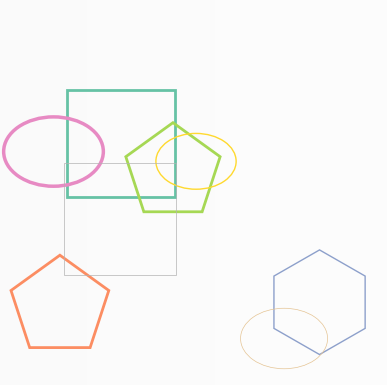[{"shape": "square", "thickness": 2, "radius": 0.69, "center": [0.313, 0.627]}, {"shape": "pentagon", "thickness": 2, "radius": 0.66, "center": [0.155, 0.204]}, {"shape": "hexagon", "thickness": 1, "radius": 0.68, "center": [0.825, 0.215]}, {"shape": "oval", "thickness": 2.5, "radius": 0.64, "center": [0.138, 0.606]}, {"shape": "pentagon", "thickness": 2, "radius": 0.64, "center": [0.446, 0.553]}, {"shape": "oval", "thickness": 1, "radius": 0.52, "center": [0.506, 0.581]}, {"shape": "oval", "thickness": 0.5, "radius": 0.56, "center": [0.733, 0.121]}, {"shape": "square", "thickness": 0.5, "radius": 0.73, "center": [0.31, 0.432]}]